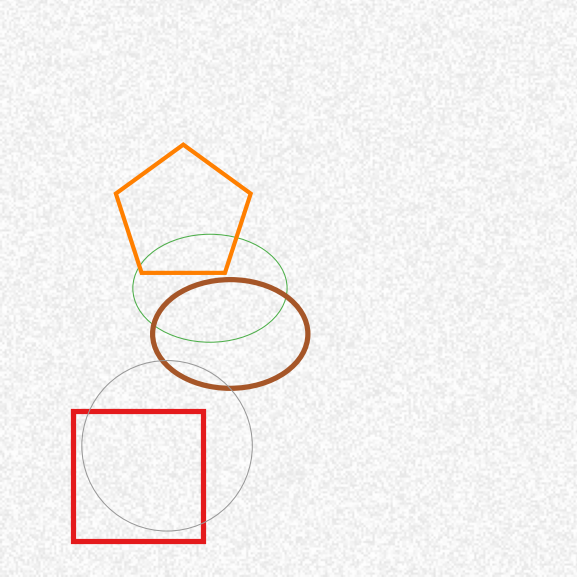[{"shape": "square", "thickness": 2.5, "radius": 0.56, "center": [0.239, 0.174]}, {"shape": "oval", "thickness": 0.5, "radius": 0.67, "center": [0.364, 0.5]}, {"shape": "pentagon", "thickness": 2, "radius": 0.61, "center": [0.317, 0.626]}, {"shape": "oval", "thickness": 2.5, "radius": 0.67, "center": [0.399, 0.421]}, {"shape": "circle", "thickness": 0.5, "radius": 0.74, "center": [0.289, 0.227]}]